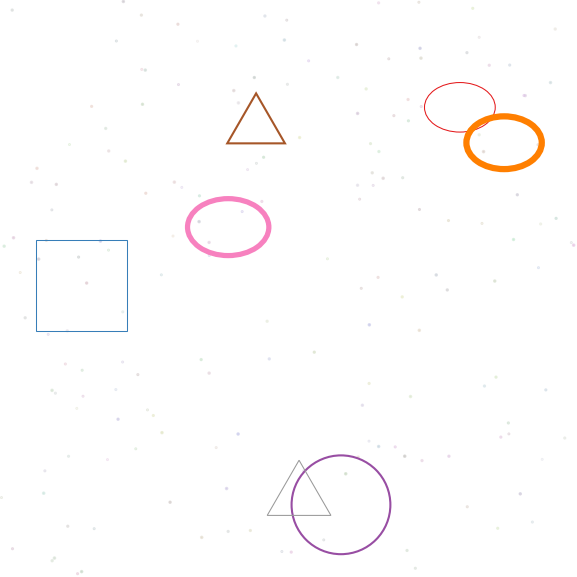[{"shape": "oval", "thickness": 0.5, "radius": 0.31, "center": [0.796, 0.813]}, {"shape": "square", "thickness": 0.5, "radius": 0.4, "center": [0.141, 0.505]}, {"shape": "circle", "thickness": 1, "radius": 0.43, "center": [0.59, 0.125]}, {"shape": "oval", "thickness": 3, "radius": 0.33, "center": [0.873, 0.752]}, {"shape": "triangle", "thickness": 1, "radius": 0.29, "center": [0.443, 0.78]}, {"shape": "oval", "thickness": 2.5, "radius": 0.35, "center": [0.395, 0.606]}, {"shape": "triangle", "thickness": 0.5, "radius": 0.32, "center": [0.518, 0.138]}]